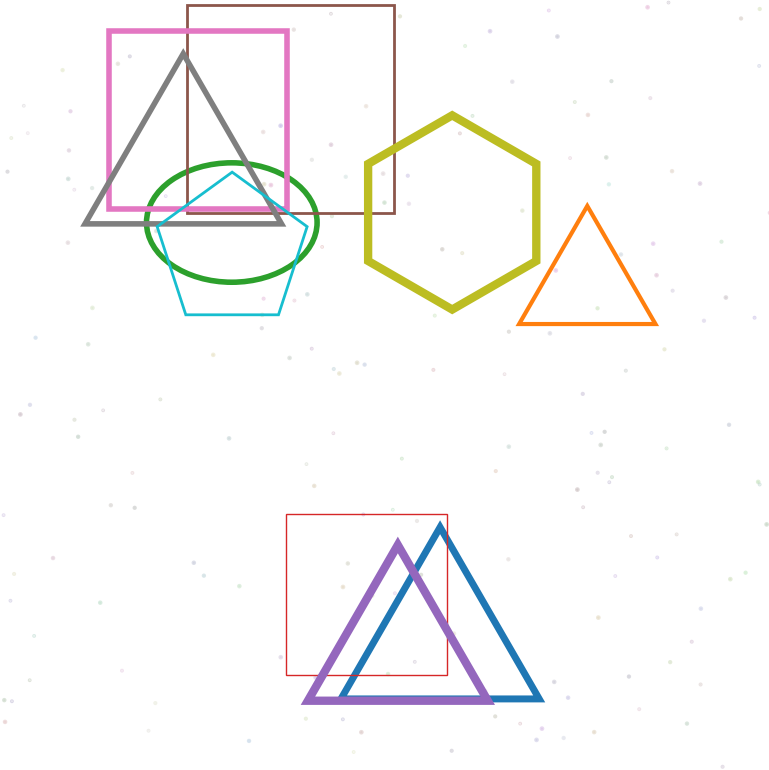[{"shape": "triangle", "thickness": 2.5, "radius": 0.74, "center": [0.572, 0.167]}, {"shape": "triangle", "thickness": 1.5, "radius": 0.51, "center": [0.763, 0.63]}, {"shape": "oval", "thickness": 2, "radius": 0.55, "center": [0.301, 0.711]}, {"shape": "square", "thickness": 0.5, "radius": 0.52, "center": [0.476, 0.228]}, {"shape": "triangle", "thickness": 3, "radius": 0.67, "center": [0.517, 0.157]}, {"shape": "square", "thickness": 1, "radius": 0.67, "center": [0.378, 0.858]}, {"shape": "square", "thickness": 2, "radius": 0.58, "center": [0.258, 0.844]}, {"shape": "triangle", "thickness": 2, "radius": 0.74, "center": [0.238, 0.783]}, {"shape": "hexagon", "thickness": 3, "radius": 0.63, "center": [0.587, 0.724]}, {"shape": "pentagon", "thickness": 1, "radius": 0.51, "center": [0.301, 0.674]}]